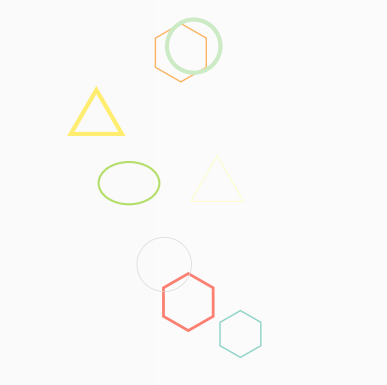[{"shape": "hexagon", "thickness": 1, "radius": 0.3, "center": [0.62, 0.132]}, {"shape": "triangle", "thickness": 0.5, "radius": 0.39, "center": [0.56, 0.517]}, {"shape": "hexagon", "thickness": 2, "radius": 0.37, "center": [0.486, 0.215]}, {"shape": "hexagon", "thickness": 1, "radius": 0.38, "center": [0.467, 0.863]}, {"shape": "oval", "thickness": 1.5, "radius": 0.39, "center": [0.333, 0.524]}, {"shape": "circle", "thickness": 0.5, "radius": 0.35, "center": [0.424, 0.313]}, {"shape": "circle", "thickness": 3, "radius": 0.35, "center": [0.5, 0.88]}, {"shape": "triangle", "thickness": 3, "radius": 0.38, "center": [0.249, 0.69]}]